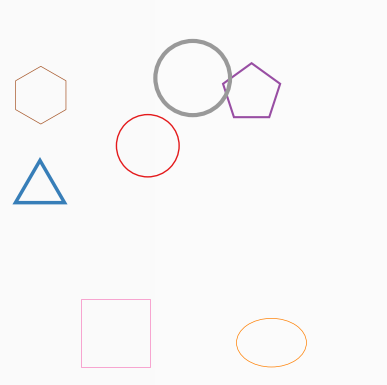[{"shape": "circle", "thickness": 1, "radius": 0.4, "center": [0.381, 0.621]}, {"shape": "triangle", "thickness": 2.5, "radius": 0.37, "center": [0.103, 0.51]}, {"shape": "pentagon", "thickness": 1.5, "radius": 0.39, "center": [0.649, 0.758]}, {"shape": "oval", "thickness": 0.5, "radius": 0.45, "center": [0.701, 0.11]}, {"shape": "hexagon", "thickness": 0.5, "radius": 0.37, "center": [0.105, 0.753]}, {"shape": "square", "thickness": 0.5, "radius": 0.45, "center": [0.298, 0.135]}, {"shape": "circle", "thickness": 3, "radius": 0.48, "center": [0.497, 0.797]}]